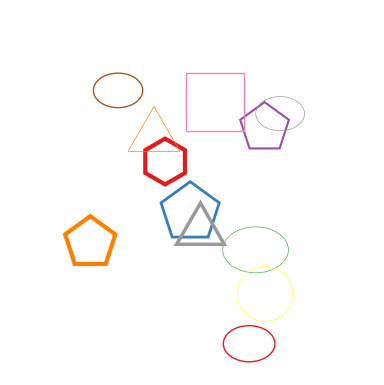[{"shape": "hexagon", "thickness": 3, "radius": 0.3, "center": [0.429, 0.58]}, {"shape": "oval", "thickness": 1, "radius": 0.33, "center": [0.647, 0.107]}, {"shape": "pentagon", "thickness": 2, "radius": 0.4, "center": [0.494, 0.449]}, {"shape": "oval", "thickness": 0.5, "radius": 0.43, "center": [0.664, 0.351]}, {"shape": "pentagon", "thickness": 1.5, "radius": 0.33, "center": [0.687, 0.668]}, {"shape": "pentagon", "thickness": 3, "radius": 0.34, "center": [0.234, 0.37]}, {"shape": "triangle", "thickness": 0.5, "radius": 0.39, "center": [0.4, 0.646]}, {"shape": "circle", "thickness": 0.5, "radius": 0.36, "center": [0.689, 0.237]}, {"shape": "oval", "thickness": 1, "radius": 0.32, "center": [0.307, 0.765]}, {"shape": "square", "thickness": 1, "radius": 0.38, "center": [0.559, 0.735]}, {"shape": "oval", "thickness": 0.5, "radius": 0.32, "center": [0.728, 0.705]}, {"shape": "triangle", "thickness": 2.5, "radius": 0.36, "center": [0.521, 0.401]}]